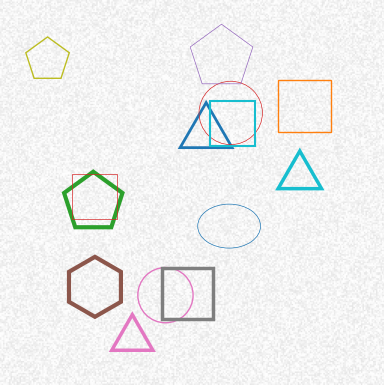[{"shape": "triangle", "thickness": 2, "radius": 0.39, "center": [0.535, 0.655]}, {"shape": "oval", "thickness": 0.5, "radius": 0.41, "center": [0.595, 0.413]}, {"shape": "square", "thickness": 1, "radius": 0.34, "center": [0.791, 0.725]}, {"shape": "pentagon", "thickness": 3, "radius": 0.4, "center": [0.242, 0.474]}, {"shape": "circle", "thickness": 0.5, "radius": 0.41, "center": [0.599, 0.707]}, {"shape": "square", "thickness": 0.5, "radius": 0.29, "center": [0.246, 0.49]}, {"shape": "pentagon", "thickness": 0.5, "radius": 0.43, "center": [0.575, 0.852]}, {"shape": "hexagon", "thickness": 3, "radius": 0.39, "center": [0.247, 0.255]}, {"shape": "circle", "thickness": 1, "radius": 0.36, "center": [0.43, 0.233]}, {"shape": "triangle", "thickness": 2.5, "radius": 0.31, "center": [0.344, 0.121]}, {"shape": "square", "thickness": 2.5, "radius": 0.33, "center": [0.487, 0.238]}, {"shape": "pentagon", "thickness": 1, "radius": 0.3, "center": [0.124, 0.845]}, {"shape": "square", "thickness": 1.5, "radius": 0.29, "center": [0.604, 0.679]}, {"shape": "triangle", "thickness": 2.5, "radius": 0.33, "center": [0.779, 0.543]}]